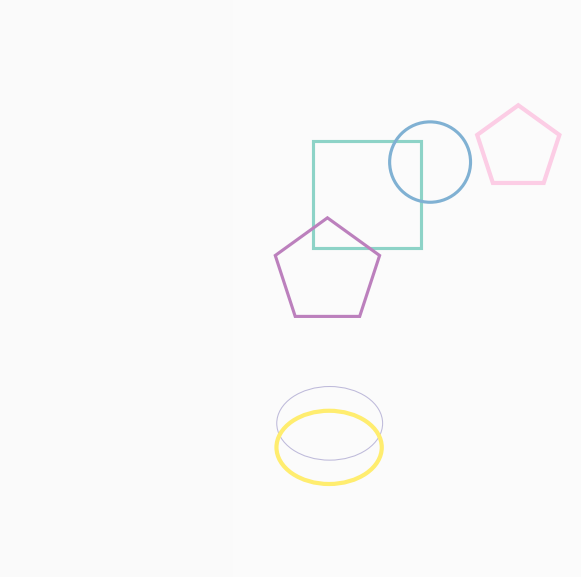[{"shape": "square", "thickness": 1.5, "radius": 0.46, "center": [0.632, 0.662]}, {"shape": "oval", "thickness": 0.5, "radius": 0.46, "center": [0.567, 0.266]}, {"shape": "circle", "thickness": 1.5, "radius": 0.35, "center": [0.74, 0.719]}, {"shape": "pentagon", "thickness": 2, "radius": 0.37, "center": [0.892, 0.742]}, {"shape": "pentagon", "thickness": 1.5, "radius": 0.47, "center": [0.563, 0.528]}, {"shape": "oval", "thickness": 2, "radius": 0.45, "center": [0.566, 0.224]}]